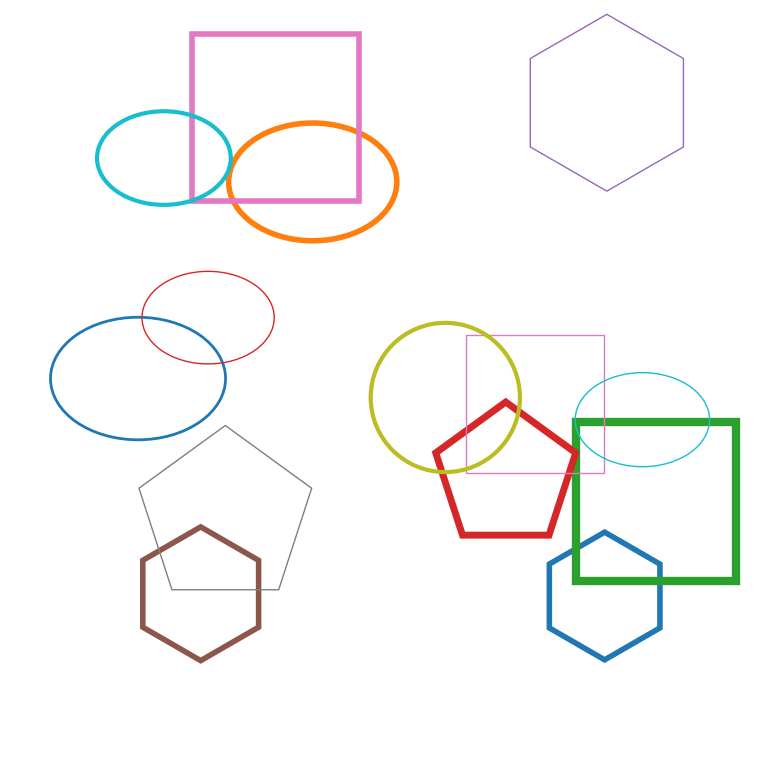[{"shape": "oval", "thickness": 1, "radius": 0.57, "center": [0.179, 0.508]}, {"shape": "hexagon", "thickness": 2, "radius": 0.41, "center": [0.785, 0.226]}, {"shape": "oval", "thickness": 2, "radius": 0.55, "center": [0.406, 0.764]}, {"shape": "square", "thickness": 3, "radius": 0.52, "center": [0.852, 0.349]}, {"shape": "oval", "thickness": 0.5, "radius": 0.43, "center": [0.27, 0.587]}, {"shape": "pentagon", "thickness": 2.5, "radius": 0.48, "center": [0.657, 0.382]}, {"shape": "hexagon", "thickness": 0.5, "radius": 0.57, "center": [0.788, 0.867]}, {"shape": "hexagon", "thickness": 2, "radius": 0.43, "center": [0.261, 0.229]}, {"shape": "square", "thickness": 2, "radius": 0.54, "center": [0.358, 0.847]}, {"shape": "square", "thickness": 0.5, "radius": 0.45, "center": [0.695, 0.475]}, {"shape": "pentagon", "thickness": 0.5, "radius": 0.59, "center": [0.293, 0.329]}, {"shape": "circle", "thickness": 1.5, "radius": 0.48, "center": [0.578, 0.484]}, {"shape": "oval", "thickness": 0.5, "radius": 0.44, "center": [0.834, 0.455]}, {"shape": "oval", "thickness": 1.5, "radius": 0.43, "center": [0.213, 0.795]}]